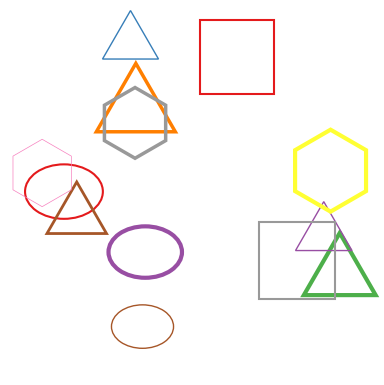[{"shape": "oval", "thickness": 1.5, "radius": 0.51, "center": [0.166, 0.502]}, {"shape": "square", "thickness": 1.5, "radius": 0.48, "center": [0.616, 0.851]}, {"shape": "triangle", "thickness": 1, "radius": 0.42, "center": [0.339, 0.889]}, {"shape": "triangle", "thickness": 3, "radius": 0.54, "center": [0.882, 0.287]}, {"shape": "triangle", "thickness": 1, "radius": 0.42, "center": [0.841, 0.392]}, {"shape": "oval", "thickness": 3, "radius": 0.48, "center": [0.377, 0.345]}, {"shape": "triangle", "thickness": 2.5, "radius": 0.59, "center": [0.353, 0.717]}, {"shape": "hexagon", "thickness": 3, "radius": 0.53, "center": [0.859, 0.557]}, {"shape": "triangle", "thickness": 2, "radius": 0.45, "center": [0.199, 0.438]}, {"shape": "oval", "thickness": 1, "radius": 0.4, "center": [0.37, 0.152]}, {"shape": "hexagon", "thickness": 0.5, "radius": 0.44, "center": [0.11, 0.551]}, {"shape": "square", "thickness": 1.5, "radius": 0.5, "center": [0.771, 0.324]}, {"shape": "hexagon", "thickness": 2.5, "radius": 0.46, "center": [0.351, 0.681]}]